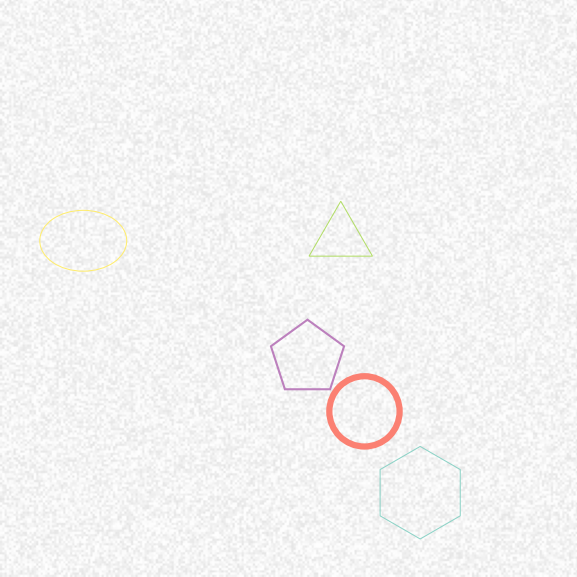[{"shape": "hexagon", "thickness": 0.5, "radius": 0.4, "center": [0.728, 0.146]}, {"shape": "circle", "thickness": 3, "radius": 0.3, "center": [0.631, 0.287]}, {"shape": "triangle", "thickness": 0.5, "radius": 0.32, "center": [0.59, 0.587]}, {"shape": "pentagon", "thickness": 1, "radius": 0.33, "center": [0.532, 0.379]}, {"shape": "oval", "thickness": 0.5, "radius": 0.38, "center": [0.144, 0.582]}]